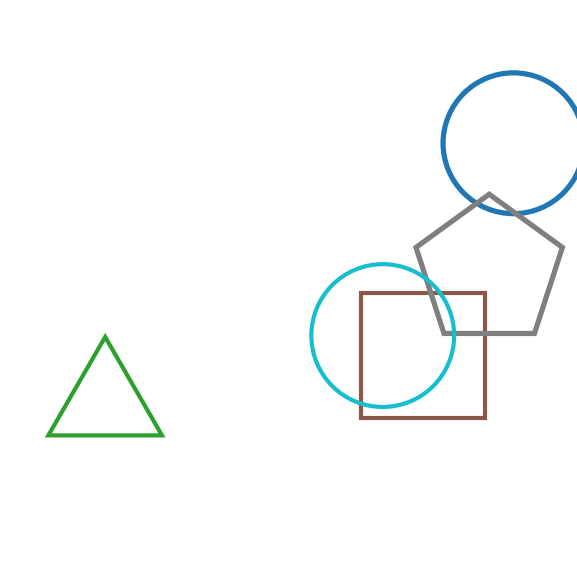[{"shape": "circle", "thickness": 2.5, "radius": 0.61, "center": [0.889, 0.751]}, {"shape": "triangle", "thickness": 2, "radius": 0.57, "center": [0.182, 0.302]}, {"shape": "square", "thickness": 2, "radius": 0.54, "center": [0.732, 0.384]}, {"shape": "pentagon", "thickness": 2.5, "radius": 0.67, "center": [0.847, 0.53]}, {"shape": "circle", "thickness": 2, "radius": 0.62, "center": [0.663, 0.418]}]